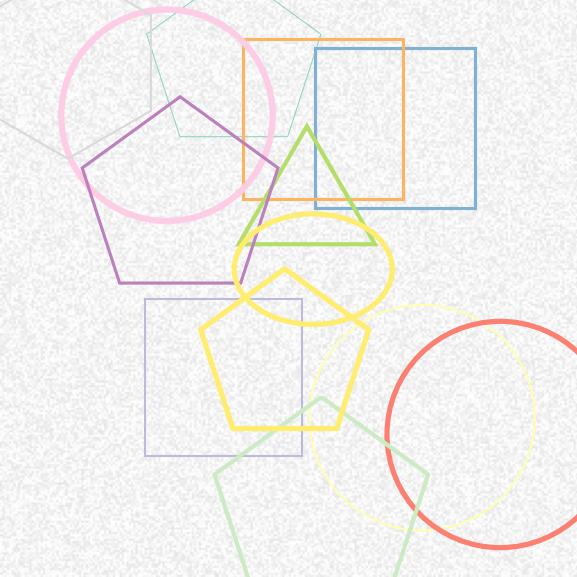[{"shape": "pentagon", "thickness": 0.5, "radius": 0.79, "center": [0.405, 0.891]}, {"shape": "circle", "thickness": 1, "radius": 0.98, "center": [0.731, 0.276]}, {"shape": "square", "thickness": 1, "radius": 0.68, "center": [0.387, 0.345]}, {"shape": "circle", "thickness": 2.5, "radius": 0.98, "center": [0.866, 0.247]}, {"shape": "square", "thickness": 1.5, "radius": 0.69, "center": [0.683, 0.778]}, {"shape": "square", "thickness": 1.5, "radius": 0.69, "center": [0.559, 0.793]}, {"shape": "triangle", "thickness": 2, "radius": 0.68, "center": [0.531, 0.644]}, {"shape": "circle", "thickness": 3, "radius": 0.92, "center": [0.289, 0.8]}, {"shape": "hexagon", "thickness": 1, "radius": 0.83, "center": [0.118, 0.89]}, {"shape": "pentagon", "thickness": 1.5, "radius": 0.89, "center": [0.312, 0.653]}, {"shape": "pentagon", "thickness": 2, "radius": 0.97, "center": [0.556, 0.117]}, {"shape": "oval", "thickness": 2.5, "radius": 0.68, "center": [0.542, 0.533]}, {"shape": "pentagon", "thickness": 2.5, "radius": 0.76, "center": [0.493, 0.381]}]